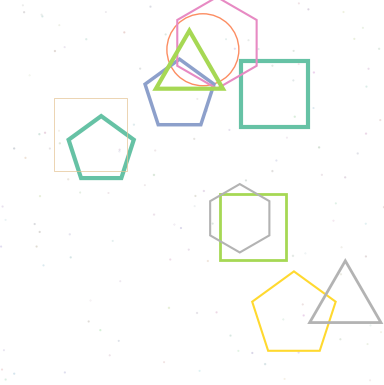[{"shape": "pentagon", "thickness": 3, "radius": 0.45, "center": [0.263, 0.609]}, {"shape": "square", "thickness": 3, "radius": 0.43, "center": [0.714, 0.756]}, {"shape": "circle", "thickness": 1, "radius": 0.47, "center": [0.527, 0.871]}, {"shape": "pentagon", "thickness": 2.5, "radius": 0.47, "center": [0.466, 0.752]}, {"shape": "hexagon", "thickness": 1.5, "radius": 0.6, "center": [0.564, 0.889]}, {"shape": "square", "thickness": 2, "radius": 0.43, "center": [0.658, 0.411]}, {"shape": "triangle", "thickness": 3, "radius": 0.5, "center": [0.492, 0.82]}, {"shape": "pentagon", "thickness": 1.5, "radius": 0.57, "center": [0.763, 0.181]}, {"shape": "square", "thickness": 0.5, "radius": 0.47, "center": [0.236, 0.652]}, {"shape": "hexagon", "thickness": 1.5, "radius": 0.44, "center": [0.623, 0.433]}, {"shape": "triangle", "thickness": 2, "radius": 0.53, "center": [0.897, 0.216]}]